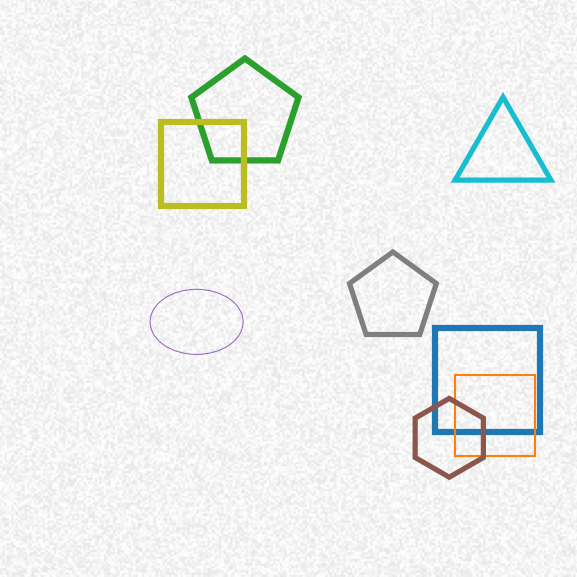[{"shape": "square", "thickness": 3, "radius": 0.45, "center": [0.844, 0.342]}, {"shape": "square", "thickness": 1, "radius": 0.35, "center": [0.857, 0.28]}, {"shape": "pentagon", "thickness": 3, "radius": 0.49, "center": [0.424, 0.8]}, {"shape": "oval", "thickness": 0.5, "radius": 0.4, "center": [0.34, 0.442]}, {"shape": "hexagon", "thickness": 2.5, "radius": 0.34, "center": [0.778, 0.241]}, {"shape": "pentagon", "thickness": 2.5, "radius": 0.4, "center": [0.68, 0.484]}, {"shape": "square", "thickness": 3, "radius": 0.36, "center": [0.351, 0.715]}, {"shape": "triangle", "thickness": 2.5, "radius": 0.48, "center": [0.871, 0.735]}]